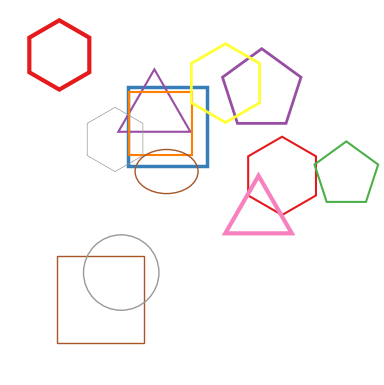[{"shape": "hexagon", "thickness": 3, "radius": 0.45, "center": [0.154, 0.857]}, {"shape": "hexagon", "thickness": 1.5, "radius": 0.51, "center": [0.733, 0.543]}, {"shape": "square", "thickness": 2.5, "radius": 0.51, "center": [0.435, 0.671]}, {"shape": "pentagon", "thickness": 1.5, "radius": 0.43, "center": [0.9, 0.546]}, {"shape": "pentagon", "thickness": 2, "radius": 0.54, "center": [0.68, 0.766]}, {"shape": "triangle", "thickness": 1.5, "radius": 0.54, "center": [0.401, 0.712]}, {"shape": "square", "thickness": 1.5, "radius": 0.41, "center": [0.418, 0.68]}, {"shape": "hexagon", "thickness": 2, "radius": 0.51, "center": [0.586, 0.784]}, {"shape": "oval", "thickness": 1, "radius": 0.41, "center": [0.433, 0.554]}, {"shape": "square", "thickness": 1, "radius": 0.56, "center": [0.262, 0.223]}, {"shape": "triangle", "thickness": 3, "radius": 0.5, "center": [0.672, 0.444]}, {"shape": "hexagon", "thickness": 0.5, "radius": 0.42, "center": [0.299, 0.638]}, {"shape": "circle", "thickness": 1, "radius": 0.49, "center": [0.315, 0.292]}]